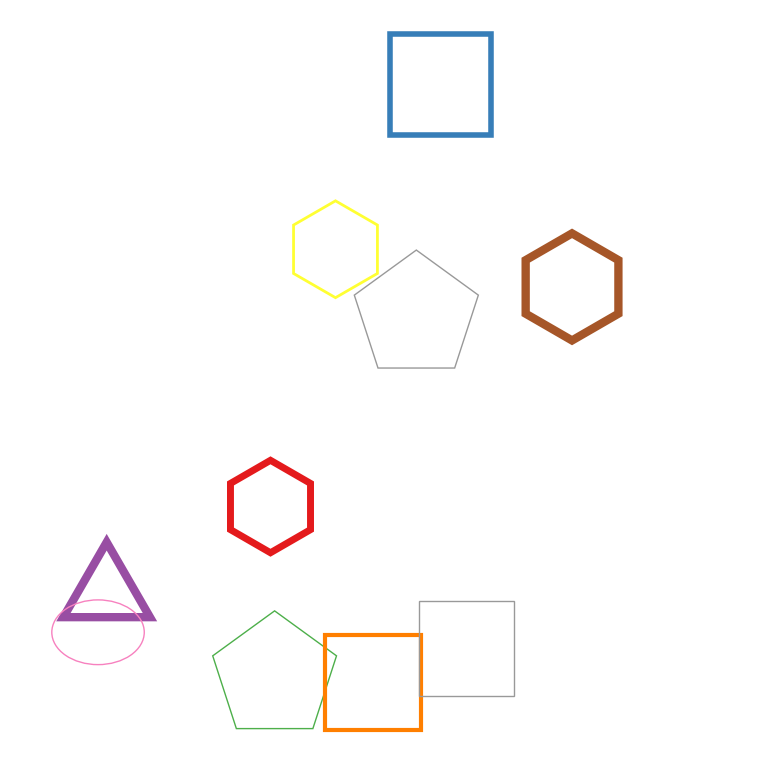[{"shape": "hexagon", "thickness": 2.5, "radius": 0.3, "center": [0.351, 0.342]}, {"shape": "square", "thickness": 2, "radius": 0.33, "center": [0.572, 0.891]}, {"shape": "pentagon", "thickness": 0.5, "radius": 0.42, "center": [0.357, 0.122]}, {"shape": "triangle", "thickness": 3, "radius": 0.32, "center": [0.139, 0.231]}, {"shape": "square", "thickness": 1.5, "radius": 0.31, "center": [0.484, 0.114]}, {"shape": "hexagon", "thickness": 1, "radius": 0.31, "center": [0.436, 0.676]}, {"shape": "hexagon", "thickness": 3, "radius": 0.35, "center": [0.743, 0.627]}, {"shape": "oval", "thickness": 0.5, "radius": 0.3, "center": [0.127, 0.179]}, {"shape": "square", "thickness": 0.5, "radius": 0.31, "center": [0.606, 0.158]}, {"shape": "pentagon", "thickness": 0.5, "radius": 0.42, "center": [0.541, 0.591]}]